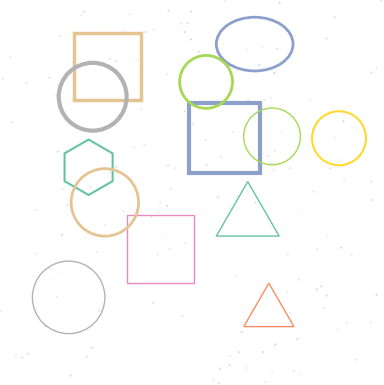[{"shape": "triangle", "thickness": 1, "radius": 0.47, "center": [0.643, 0.434]}, {"shape": "hexagon", "thickness": 1.5, "radius": 0.36, "center": [0.23, 0.566]}, {"shape": "triangle", "thickness": 1, "radius": 0.38, "center": [0.698, 0.189]}, {"shape": "square", "thickness": 3, "radius": 0.46, "center": [0.583, 0.642]}, {"shape": "oval", "thickness": 2, "radius": 0.5, "center": [0.661, 0.886]}, {"shape": "square", "thickness": 1, "radius": 0.44, "center": [0.417, 0.354]}, {"shape": "circle", "thickness": 1, "radius": 0.37, "center": [0.707, 0.646]}, {"shape": "circle", "thickness": 2, "radius": 0.34, "center": [0.535, 0.787]}, {"shape": "circle", "thickness": 1.5, "radius": 0.35, "center": [0.881, 0.641]}, {"shape": "square", "thickness": 2.5, "radius": 0.44, "center": [0.278, 0.828]}, {"shape": "circle", "thickness": 2, "radius": 0.44, "center": [0.272, 0.474]}, {"shape": "circle", "thickness": 3, "radius": 0.44, "center": [0.241, 0.749]}, {"shape": "circle", "thickness": 1, "radius": 0.47, "center": [0.178, 0.228]}]